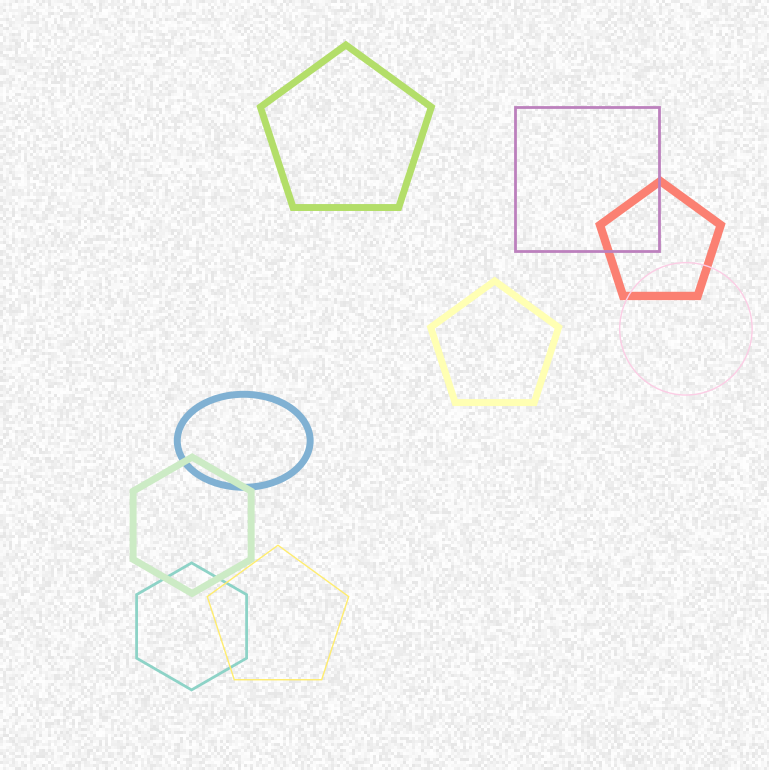[{"shape": "hexagon", "thickness": 1, "radius": 0.41, "center": [0.249, 0.186]}, {"shape": "pentagon", "thickness": 2.5, "radius": 0.44, "center": [0.642, 0.548]}, {"shape": "pentagon", "thickness": 3, "radius": 0.41, "center": [0.858, 0.682]}, {"shape": "oval", "thickness": 2.5, "radius": 0.43, "center": [0.317, 0.428]}, {"shape": "pentagon", "thickness": 2.5, "radius": 0.58, "center": [0.449, 0.825]}, {"shape": "circle", "thickness": 0.5, "radius": 0.43, "center": [0.891, 0.573]}, {"shape": "square", "thickness": 1, "radius": 0.47, "center": [0.762, 0.767]}, {"shape": "hexagon", "thickness": 2.5, "radius": 0.44, "center": [0.25, 0.318]}, {"shape": "pentagon", "thickness": 0.5, "radius": 0.48, "center": [0.361, 0.195]}]